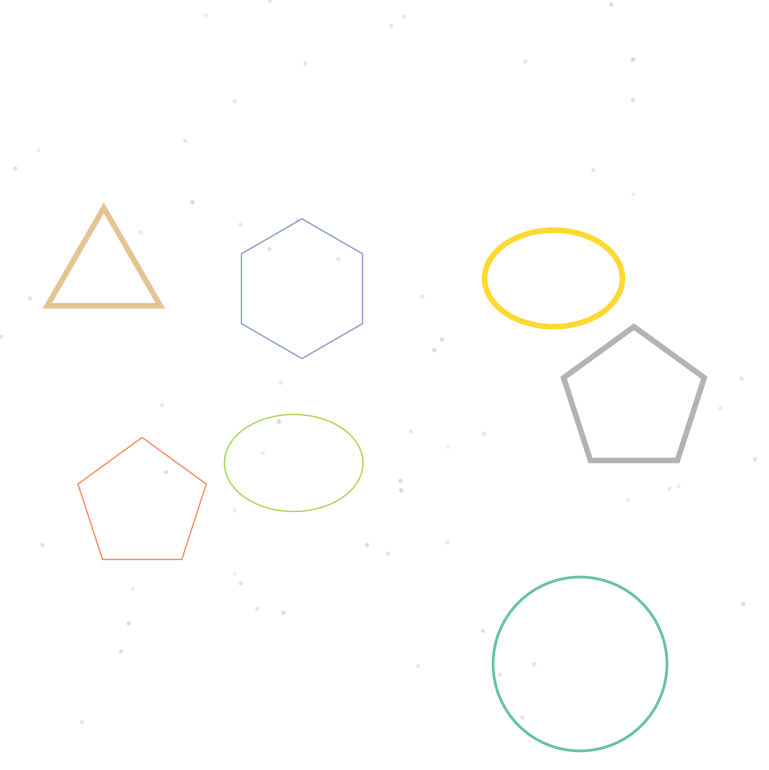[{"shape": "circle", "thickness": 1, "radius": 0.56, "center": [0.753, 0.138]}, {"shape": "pentagon", "thickness": 0.5, "radius": 0.44, "center": [0.185, 0.344]}, {"shape": "hexagon", "thickness": 0.5, "radius": 0.45, "center": [0.392, 0.625]}, {"shape": "oval", "thickness": 0.5, "radius": 0.45, "center": [0.381, 0.399]}, {"shape": "oval", "thickness": 2, "radius": 0.45, "center": [0.719, 0.638]}, {"shape": "triangle", "thickness": 2, "radius": 0.42, "center": [0.135, 0.645]}, {"shape": "pentagon", "thickness": 2, "radius": 0.48, "center": [0.823, 0.48]}]